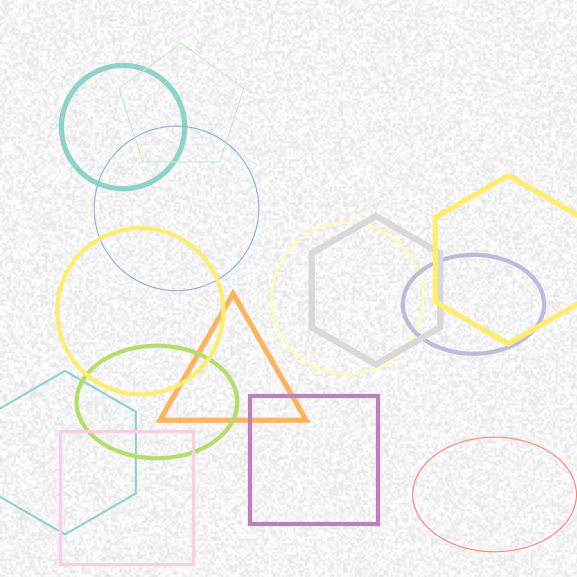[{"shape": "hexagon", "thickness": 1, "radius": 0.71, "center": [0.113, 0.215]}, {"shape": "circle", "thickness": 2.5, "radius": 0.53, "center": [0.213, 0.779]}, {"shape": "circle", "thickness": 1, "radius": 0.66, "center": [0.601, 0.483]}, {"shape": "oval", "thickness": 2, "radius": 0.61, "center": [0.82, 0.472]}, {"shape": "oval", "thickness": 0.5, "radius": 0.71, "center": [0.856, 0.143]}, {"shape": "circle", "thickness": 0.5, "radius": 0.71, "center": [0.306, 0.638]}, {"shape": "triangle", "thickness": 2.5, "radius": 0.73, "center": [0.404, 0.345]}, {"shape": "oval", "thickness": 2, "radius": 0.7, "center": [0.272, 0.303]}, {"shape": "square", "thickness": 1.5, "radius": 0.58, "center": [0.219, 0.137]}, {"shape": "hexagon", "thickness": 3, "radius": 0.64, "center": [0.651, 0.496]}, {"shape": "square", "thickness": 2, "radius": 0.56, "center": [0.543, 0.202]}, {"shape": "pentagon", "thickness": 0.5, "radius": 0.57, "center": [0.314, 0.811]}, {"shape": "circle", "thickness": 2, "radius": 0.72, "center": [0.243, 0.46]}, {"shape": "hexagon", "thickness": 2.5, "radius": 0.73, "center": [0.88, 0.55]}]